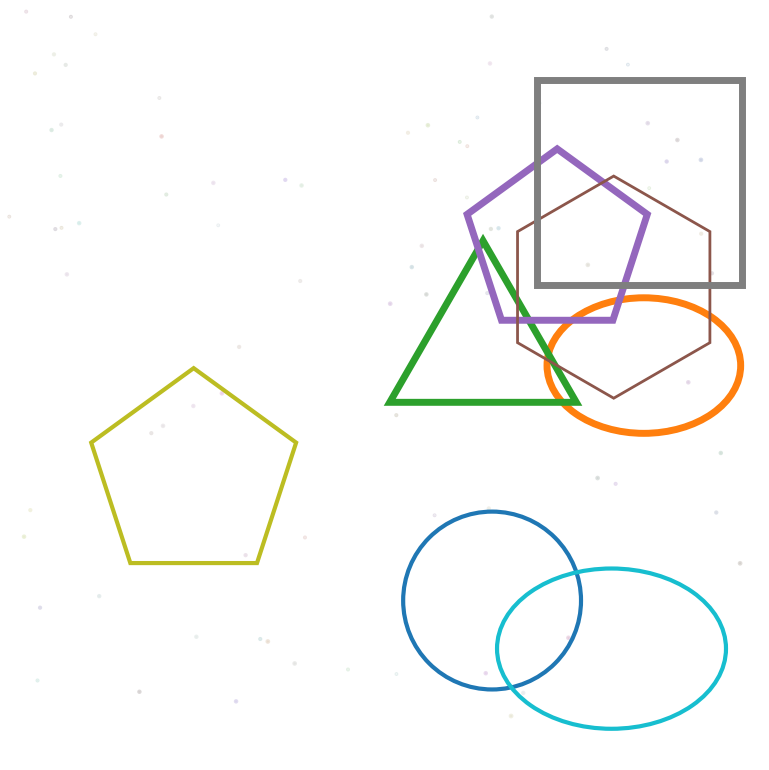[{"shape": "circle", "thickness": 1.5, "radius": 0.58, "center": [0.639, 0.22]}, {"shape": "oval", "thickness": 2.5, "radius": 0.63, "center": [0.836, 0.525]}, {"shape": "triangle", "thickness": 2.5, "radius": 0.7, "center": [0.627, 0.547]}, {"shape": "pentagon", "thickness": 2.5, "radius": 0.62, "center": [0.724, 0.684]}, {"shape": "hexagon", "thickness": 1, "radius": 0.72, "center": [0.797, 0.627]}, {"shape": "square", "thickness": 2.5, "radius": 0.67, "center": [0.831, 0.763]}, {"shape": "pentagon", "thickness": 1.5, "radius": 0.7, "center": [0.252, 0.382]}, {"shape": "oval", "thickness": 1.5, "radius": 0.74, "center": [0.794, 0.158]}]